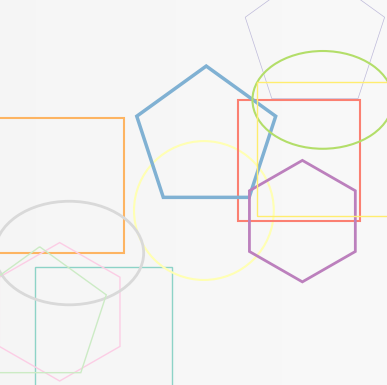[{"shape": "square", "thickness": 1, "radius": 0.89, "center": [0.267, 0.128]}, {"shape": "circle", "thickness": 1.5, "radius": 0.9, "center": [0.526, 0.453]}, {"shape": "pentagon", "thickness": 0.5, "radius": 0.95, "center": [0.813, 0.897]}, {"shape": "square", "thickness": 1.5, "radius": 0.79, "center": [0.771, 0.582]}, {"shape": "pentagon", "thickness": 2.5, "radius": 0.94, "center": [0.532, 0.64]}, {"shape": "square", "thickness": 1.5, "radius": 0.88, "center": [0.144, 0.517]}, {"shape": "oval", "thickness": 1.5, "radius": 0.91, "center": [0.833, 0.741]}, {"shape": "hexagon", "thickness": 1, "radius": 0.9, "center": [0.154, 0.19]}, {"shape": "oval", "thickness": 2, "radius": 0.96, "center": [0.179, 0.343]}, {"shape": "hexagon", "thickness": 2, "radius": 0.79, "center": [0.78, 0.426]}, {"shape": "pentagon", "thickness": 1, "radius": 0.9, "center": [0.102, 0.178]}, {"shape": "square", "thickness": 1, "radius": 0.87, "center": [0.838, 0.614]}]